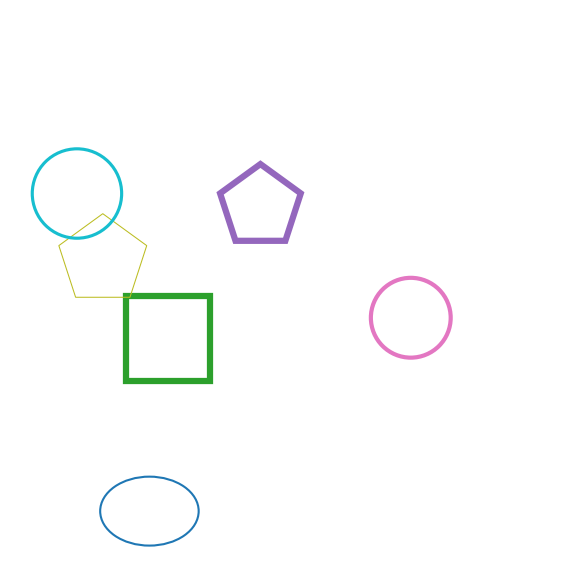[{"shape": "oval", "thickness": 1, "radius": 0.43, "center": [0.259, 0.114]}, {"shape": "square", "thickness": 3, "radius": 0.37, "center": [0.291, 0.413]}, {"shape": "pentagon", "thickness": 3, "radius": 0.37, "center": [0.451, 0.642]}, {"shape": "circle", "thickness": 2, "radius": 0.35, "center": [0.711, 0.449]}, {"shape": "pentagon", "thickness": 0.5, "radius": 0.4, "center": [0.178, 0.549]}, {"shape": "circle", "thickness": 1.5, "radius": 0.39, "center": [0.133, 0.664]}]